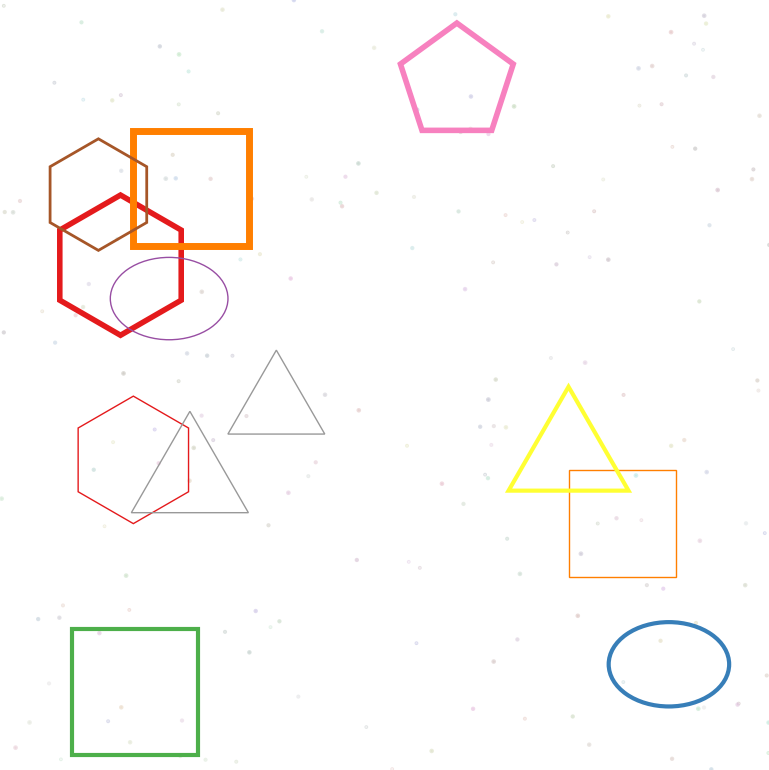[{"shape": "hexagon", "thickness": 2, "radius": 0.46, "center": [0.157, 0.656]}, {"shape": "hexagon", "thickness": 0.5, "radius": 0.41, "center": [0.173, 0.403]}, {"shape": "oval", "thickness": 1.5, "radius": 0.39, "center": [0.869, 0.137]}, {"shape": "square", "thickness": 1.5, "radius": 0.41, "center": [0.175, 0.101]}, {"shape": "oval", "thickness": 0.5, "radius": 0.38, "center": [0.22, 0.612]}, {"shape": "square", "thickness": 2.5, "radius": 0.38, "center": [0.248, 0.755]}, {"shape": "square", "thickness": 0.5, "radius": 0.35, "center": [0.808, 0.32]}, {"shape": "triangle", "thickness": 1.5, "radius": 0.45, "center": [0.738, 0.408]}, {"shape": "hexagon", "thickness": 1, "radius": 0.36, "center": [0.128, 0.747]}, {"shape": "pentagon", "thickness": 2, "radius": 0.39, "center": [0.593, 0.893]}, {"shape": "triangle", "thickness": 0.5, "radius": 0.44, "center": [0.247, 0.378]}, {"shape": "triangle", "thickness": 0.5, "radius": 0.36, "center": [0.359, 0.473]}]